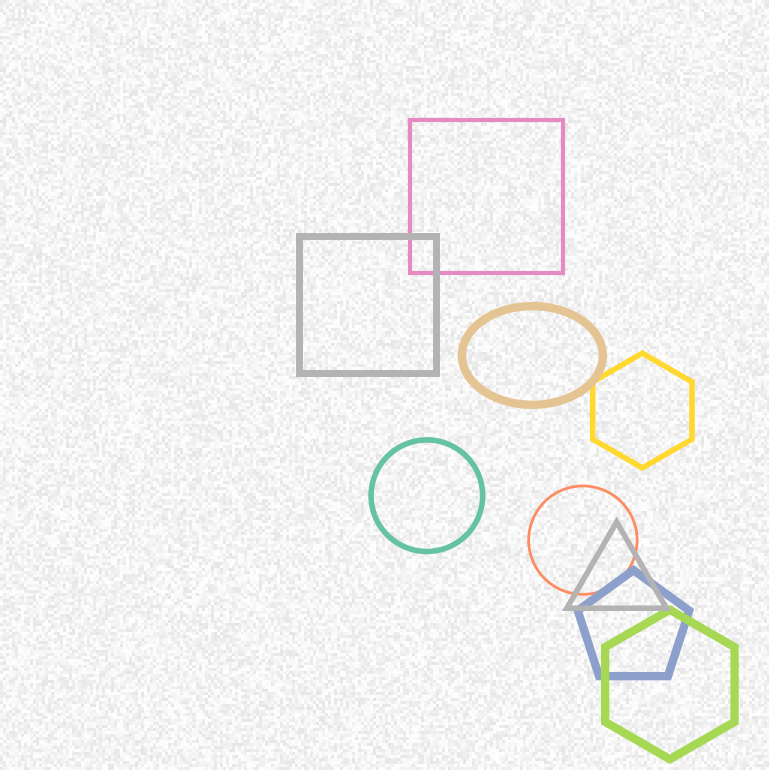[{"shape": "circle", "thickness": 2, "radius": 0.36, "center": [0.554, 0.356]}, {"shape": "circle", "thickness": 1, "radius": 0.35, "center": [0.757, 0.298]}, {"shape": "pentagon", "thickness": 3, "radius": 0.38, "center": [0.823, 0.183]}, {"shape": "square", "thickness": 1.5, "radius": 0.5, "center": [0.632, 0.744]}, {"shape": "hexagon", "thickness": 3, "radius": 0.49, "center": [0.87, 0.111]}, {"shape": "hexagon", "thickness": 2, "radius": 0.37, "center": [0.834, 0.467]}, {"shape": "oval", "thickness": 3, "radius": 0.46, "center": [0.691, 0.538]}, {"shape": "triangle", "thickness": 2, "radius": 0.37, "center": [0.801, 0.247]}, {"shape": "square", "thickness": 2.5, "radius": 0.44, "center": [0.477, 0.605]}]